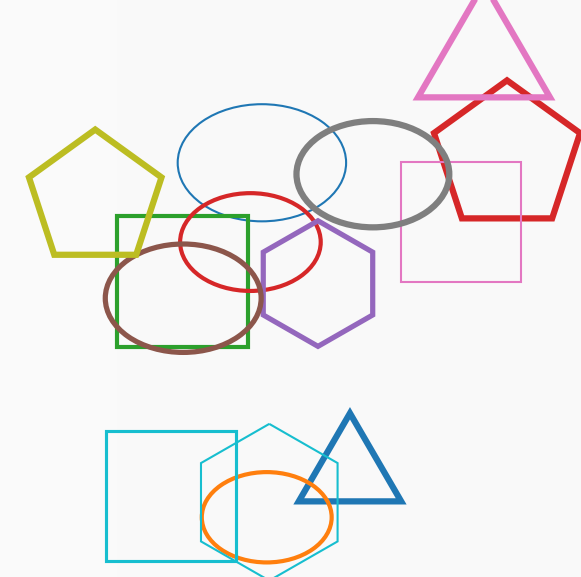[{"shape": "triangle", "thickness": 3, "radius": 0.51, "center": [0.602, 0.182]}, {"shape": "oval", "thickness": 1, "radius": 0.72, "center": [0.451, 0.717]}, {"shape": "oval", "thickness": 2, "radius": 0.56, "center": [0.459, 0.103]}, {"shape": "square", "thickness": 2, "radius": 0.56, "center": [0.314, 0.512]}, {"shape": "pentagon", "thickness": 3, "radius": 0.66, "center": [0.872, 0.728]}, {"shape": "oval", "thickness": 2, "radius": 0.6, "center": [0.431, 0.58]}, {"shape": "hexagon", "thickness": 2.5, "radius": 0.54, "center": [0.547, 0.508]}, {"shape": "oval", "thickness": 2.5, "radius": 0.67, "center": [0.315, 0.483]}, {"shape": "triangle", "thickness": 3, "radius": 0.66, "center": [0.833, 0.896]}, {"shape": "square", "thickness": 1, "radius": 0.52, "center": [0.794, 0.615]}, {"shape": "oval", "thickness": 3, "radius": 0.66, "center": [0.642, 0.697]}, {"shape": "pentagon", "thickness": 3, "radius": 0.6, "center": [0.164, 0.655]}, {"shape": "square", "thickness": 1.5, "radius": 0.56, "center": [0.294, 0.141]}, {"shape": "hexagon", "thickness": 1, "radius": 0.68, "center": [0.463, 0.129]}]